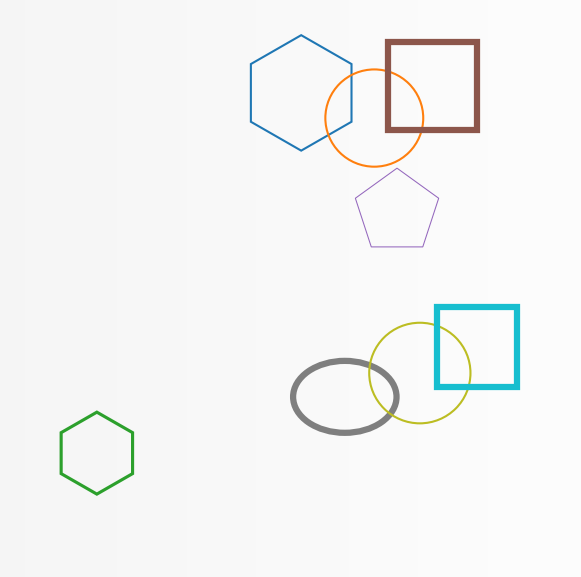[{"shape": "hexagon", "thickness": 1, "radius": 0.5, "center": [0.518, 0.838]}, {"shape": "circle", "thickness": 1, "radius": 0.42, "center": [0.644, 0.795]}, {"shape": "hexagon", "thickness": 1.5, "radius": 0.35, "center": [0.167, 0.214]}, {"shape": "pentagon", "thickness": 0.5, "radius": 0.38, "center": [0.683, 0.633]}, {"shape": "square", "thickness": 3, "radius": 0.38, "center": [0.744, 0.85]}, {"shape": "oval", "thickness": 3, "radius": 0.44, "center": [0.593, 0.312]}, {"shape": "circle", "thickness": 1, "radius": 0.44, "center": [0.722, 0.353]}, {"shape": "square", "thickness": 3, "radius": 0.35, "center": [0.821, 0.399]}]